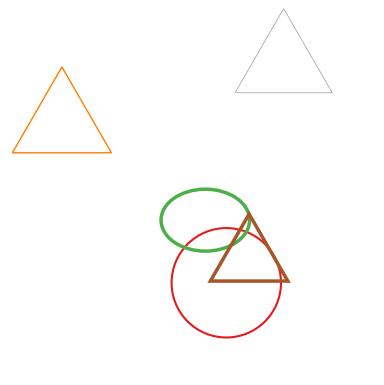[{"shape": "circle", "thickness": 1.5, "radius": 0.71, "center": [0.588, 0.266]}, {"shape": "oval", "thickness": 2.5, "radius": 0.57, "center": [0.533, 0.428]}, {"shape": "triangle", "thickness": 1, "radius": 0.74, "center": [0.161, 0.677]}, {"shape": "triangle", "thickness": 2.5, "radius": 0.58, "center": [0.647, 0.328]}, {"shape": "triangle", "thickness": 0.5, "radius": 0.73, "center": [0.737, 0.832]}]